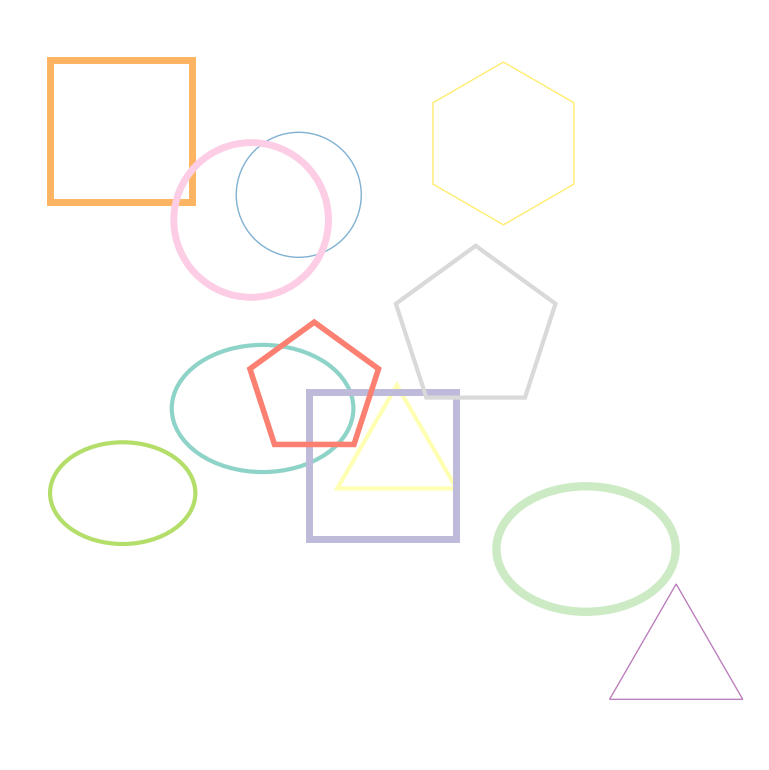[{"shape": "oval", "thickness": 1.5, "radius": 0.59, "center": [0.341, 0.47]}, {"shape": "triangle", "thickness": 1.5, "radius": 0.45, "center": [0.515, 0.41]}, {"shape": "square", "thickness": 2.5, "radius": 0.48, "center": [0.497, 0.396]}, {"shape": "pentagon", "thickness": 2, "radius": 0.44, "center": [0.408, 0.494]}, {"shape": "circle", "thickness": 0.5, "radius": 0.41, "center": [0.388, 0.747]}, {"shape": "square", "thickness": 2.5, "radius": 0.46, "center": [0.157, 0.83]}, {"shape": "oval", "thickness": 1.5, "radius": 0.47, "center": [0.159, 0.36]}, {"shape": "circle", "thickness": 2.5, "radius": 0.5, "center": [0.326, 0.714]}, {"shape": "pentagon", "thickness": 1.5, "radius": 0.55, "center": [0.618, 0.572]}, {"shape": "triangle", "thickness": 0.5, "radius": 0.5, "center": [0.878, 0.142]}, {"shape": "oval", "thickness": 3, "radius": 0.58, "center": [0.761, 0.287]}, {"shape": "hexagon", "thickness": 0.5, "radius": 0.53, "center": [0.654, 0.814]}]